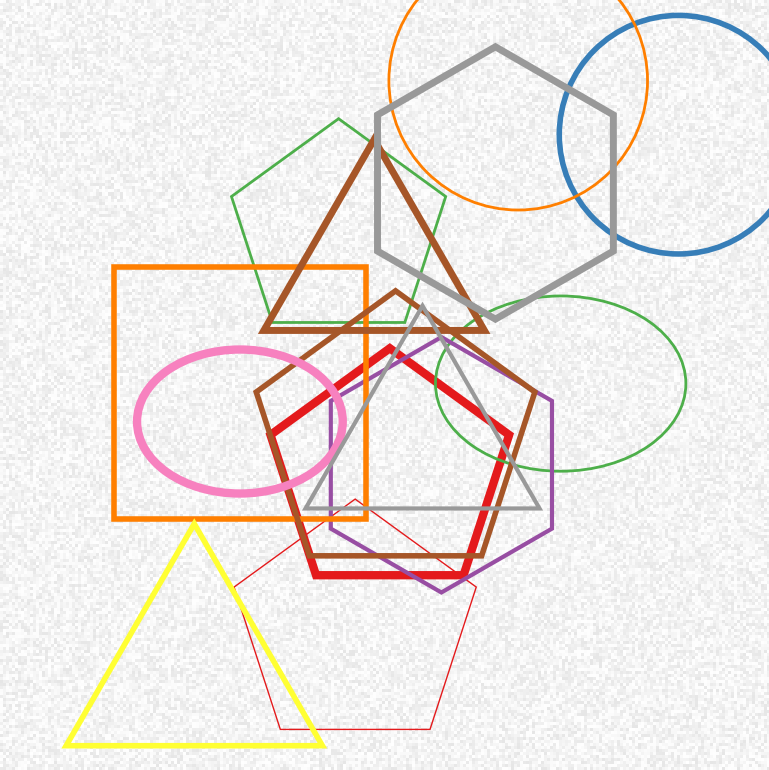[{"shape": "pentagon", "thickness": 3, "radius": 0.81, "center": [0.506, 0.385]}, {"shape": "pentagon", "thickness": 0.5, "radius": 0.83, "center": [0.461, 0.186]}, {"shape": "circle", "thickness": 2, "radius": 0.77, "center": [0.881, 0.825]}, {"shape": "pentagon", "thickness": 1, "radius": 0.73, "center": [0.44, 0.7]}, {"shape": "oval", "thickness": 1, "radius": 0.81, "center": [0.728, 0.502]}, {"shape": "hexagon", "thickness": 1.5, "radius": 0.83, "center": [0.573, 0.396]}, {"shape": "square", "thickness": 2, "radius": 0.82, "center": [0.311, 0.49]}, {"shape": "circle", "thickness": 1, "radius": 0.84, "center": [0.673, 0.895]}, {"shape": "triangle", "thickness": 2, "radius": 0.96, "center": [0.252, 0.128]}, {"shape": "triangle", "thickness": 2.5, "radius": 0.83, "center": [0.486, 0.654]}, {"shape": "pentagon", "thickness": 2, "radius": 0.95, "center": [0.514, 0.432]}, {"shape": "oval", "thickness": 3, "radius": 0.67, "center": [0.312, 0.453]}, {"shape": "hexagon", "thickness": 2.5, "radius": 0.88, "center": [0.643, 0.762]}, {"shape": "triangle", "thickness": 1.5, "radius": 0.88, "center": [0.549, 0.427]}]